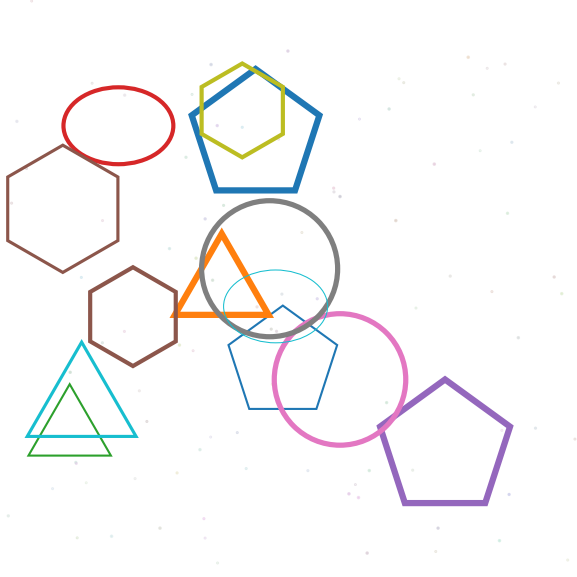[{"shape": "pentagon", "thickness": 1, "radius": 0.49, "center": [0.49, 0.371]}, {"shape": "pentagon", "thickness": 3, "radius": 0.58, "center": [0.443, 0.763]}, {"shape": "triangle", "thickness": 3, "radius": 0.47, "center": [0.384, 0.501]}, {"shape": "triangle", "thickness": 1, "radius": 0.41, "center": [0.121, 0.251]}, {"shape": "oval", "thickness": 2, "radius": 0.48, "center": [0.205, 0.781]}, {"shape": "pentagon", "thickness": 3, "radius": 0.59, "center": [0.771, 0.224]}, {"shape": "hexagon", "thickness": 1.5, "radius": 0.55, "center": [0.109, 0.638]}, {"shape": "hexagon", "thickness": 2, "radius": 0.43, "center": [0.23, 0.451]}, {"shape": "circle", "thickness": 2.5, "radius": 0.57, "center": [0.589, 0.342]}, {"shape": "circle", "thickness": 2.5, "radius": 0.59, "center": [0.467, 0.534]}, {"shape": "hexagon", "thickness": 2, "radius": 0.41, "center": [0.419, 0.808]}, {"shape": "triangle", "thickness": 1.5, "radius": 0.54, "center": [0.141, 0.298]}, {"shape": "oval", "thickness": 0.5, "radius": 0.45, "center": [0.477, 0.469]}]